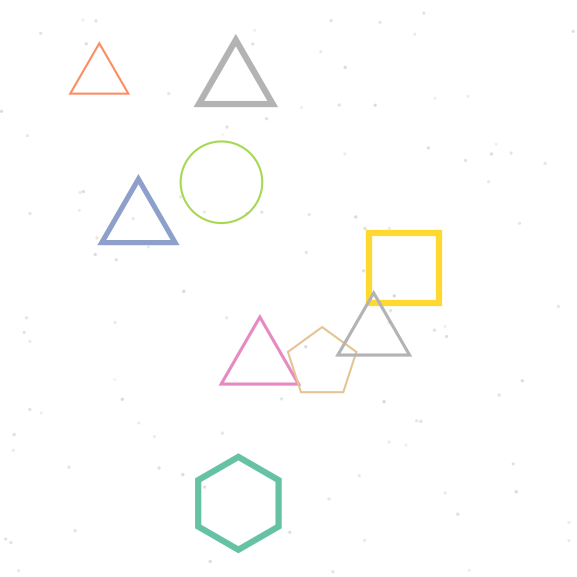[{"shape": "hexagon", "thickness": 3, "radius": 0.4, "center": [0.413, 0.128]}, {"shape": "triangle", "thickness": 1, "radius": 0.29, "center": [0.172, 0.866]}, {"shape": "triangle", "thickness": 2.5, "radius": 0.37, "center": [0.24, 0.616]}, {"shape": "triangle", "thickness": 1.5, "radius": 0.39, "center": [0.45, 0.373]}, {"shape": "circle", "thickness": 1, "radius": 0.35, "center": [0.383, 0.684]}, {"shape": "square", "thickness": 3, "radius": 0.3, "center": [0.699, 0.535]}, {"shape": "pentagon", "thickness": 1, "radius": 0.31, "center": [0.558, 0.37]}, {"shape": "triangle", "thickness": 1.5, "radius": 0.36, "center": [0.647, 0.42]}, {"shape": "triangle", "thickness": 3, "radius": 0.37, "center": [0.408, 0.856]}]